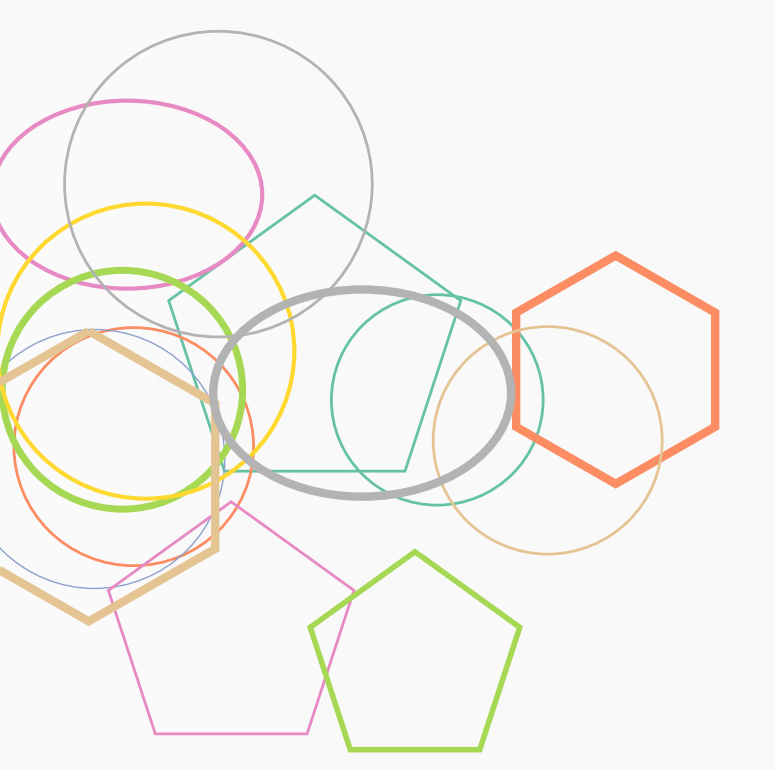[{"shape": "circle", "thickness": 1, "radius": 0.68, "center": [0.564, 0.481]}, {"shape": "pentagon", "thickness": 1, "radius": 0.99, "center": [0.406, 0.548]}, {"shape": "hexagon", "thickness": 3, "radius": 0.74, "center": [0.794, 0.52]}, {"shape": "circle", "thickness": 1, "radius": 0.77, "center": [0.173, 0.42]}, {"shape": "circle", "thickness": 0.5, "radius": 0.84, "center": [0.122, 0.404]}, {"shape": "pentagon", "thickness": 1, "radius": 0.83, "center": [0.298, 0.182]}, {"shape": "oval", "thickness": 1.5, "radius": 0.87, "center": [0.164, 0.747]}, {"shape": "pentagon", "thickness": 2, "radius": 0.71, "center": [0.535, 0.141]}, {"shape": "circle", "thickness": 2.5, "radius": 0.78, "center": [0.158, 0.494]}, {"shape": "circle", "thickness": 1.5, "radius": 0.96, "center": [0.188, 0.544]}, {"shape": "circle", "thickness": 1, "radius": 0.74, "center": [0.707, 0.428]}, {"shape": "hexagon", "thickness": 3, "radius": 0.94, "center": [0.114, 0.382]}, {"shape": "oval", "thickness": 3, "radius": 0.96, "center": [0.467, 0.49]}, {"shape": "circle", "thickness": 1, "radius": 0.99, "center": [0.282, 0.761]}]